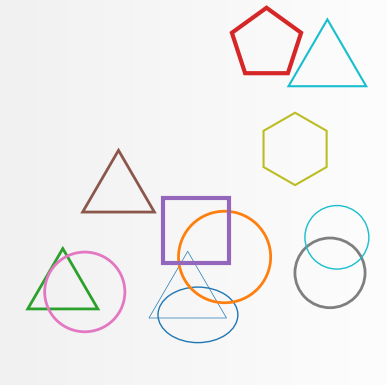[{"shape": "oval", "thickness": 1, "radius": 0.52, "center": [0.511, 0.182]}, {"shape": "triangle", "thickness": 0.5, "radius": 0.58, "center": [0.484, 0.232]}, {"shape": "circle", "thickness": 2, "radius": 0.59, "center": [0.58, 0.333]}, {"shape": "triangle", "thickness": 2, "radius": 0.52, "center": [0.162, 0.25]}, {"shape": "pentagon", "thickness": 3, "radius": 0.47, "center": [0.688, 0.886]}, {"shape": "square", "thickness": 3, "radius": 0.42, "center": [0.505, 0.402]}, {"shape": "triangle", "thickness": 2, "radius": 0.53, "center": [0.306, 0.503]}, {"shape": "circle", "thickness": 2, "radius": 0.52, "center": [0.219, 0.242]}, {"shape": "circle", "thickness": 2, "radius": 0.45, "center": [0.852, 0.291]}, {"shape": "hexagon", "thickness": 1.5, "radius": 0.47, "center": [0.762, 0.613]}, {"shape": "triangle", "thickness": 1.5, "radius": 0.58, "center": [0.845, 0.834]}, {"shape": "circle", "thickness": 1, "radius": 0.41, "center": [0.869, 0.384]}]